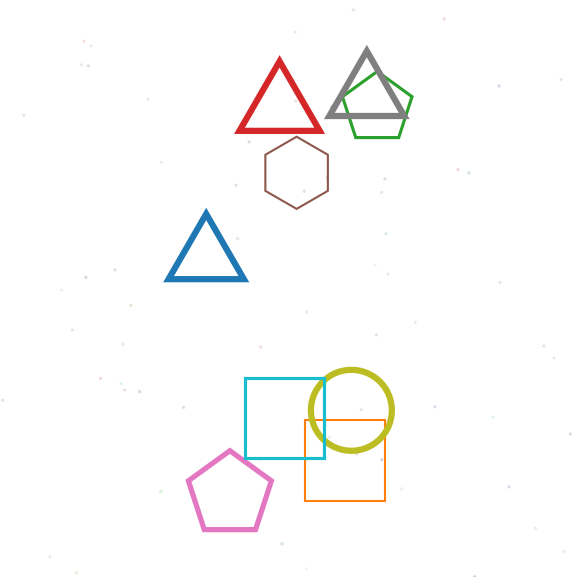[{"shape": "triangle", "thickness": 3, "radius": 0.38, "center": [0.357, 0.553]}, {"shape": "square", "thickness": 1, "radius": 0.35, "center": [0.598, 0.202]}, {"shape": "pentagon", "thickness": 1.5, "radius": 0.32, "center": [0.653, 0.812]}, {"shape": "triangle", "thickness": 3, "radius": 0.4, "center": [0.484, 0.813]}, {"shape": "hexagon", "thickness": 1, "radius": 0.31, "center": [0.514, 0.7]}, {"shape": "pentagon", "thickness": 2.5, "radius": 0.38, "center": [0.398, 0.143]}, {"shape": "triangle", "thickness": 3, "radius": 0.37, "center": [0.635, 0.836]}, {"shape": "circle", "thickness": 3, "radius": 0.35, "center": [0.608, 0.289]}, {"shape": "square", "thickness": 1.5, "radius": 0.34, "center": [0.493, 0.275]}]